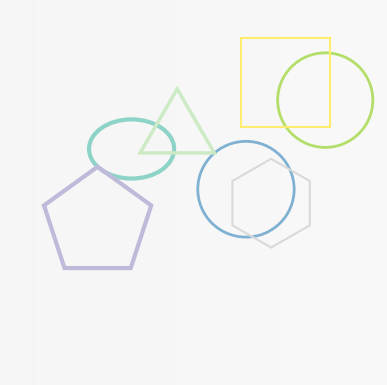[{"shape": "oval", "thickness": 3, "radius": 0.55, "center": [0.34, 0.613]}, {"shape": "pentagon", "thickness": 3, "radius": 0.73, "center": [0.252, 0.421]}, {"shape": "circle", "thickness": 2, "radius": 0.62, "center": [0.635, 0.508]}, {"shape": "circle", "thickness": 2, "radius": 0.61, "center": [0.839, 0.74]}, {"shape": "hexagon", "thickness": 1.5, "radius": 0.58, "center": [0.7, 0.472]}, {"shape": "triangle", "thickness": 2.5, "radius": 0.55, "center": [0.457, 0.658]}, {"shape": "square", "thickness": 1.5, "radius": 0.58, "center": [0.736, 0.785]}]